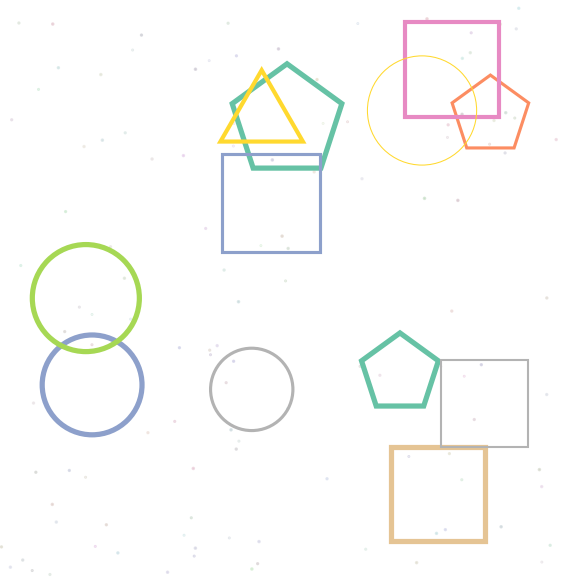[{"shape": "pentagon", "thickness": 2.5, "radius": 0.35, "center": [0.693, 0.353]}, {"shape": "pentagon", "thickness": 2.5, "radius": 0.5, "center": [0.497, 0.789]}, {"shape": "pentagon", "thickness": 1.5, "radius": 0.35, "center": [0.849, 0.799]}, {"shape": "circle", "thickness": 2.5, "radius": 0.43, "center": [0.159, 0.333]}, {"shape": "square", "thickness": 1.5, "radius": 0.43, "center": [0.469, 0.647]}, {"shape": "square", "thickness": 2, "radius": 0.41, "center": [0.783, 0.878]}, {"shape": "circle", "thickness": 2.5, "radius": 0.46, "center": [0.149, 0.483]}, {"shape": "triangle", "thickness": 2, "radius": 0.41, "center": [0.453, 0.795]}, {"shape": "circle", "thickness": 0.5, "radius": 0.47, "center": [0.731, 0.808]}, {"shape": "square", "thickness": 2.5, "radius": 0.41, "center": [0.758, 0.144]}, {"shape": "square", "thickness": 1, "radius": 0.38, "center": [0.838, 0.301]}, {"shape": "circle", "thickness": 1.5, "radius": 0.36, "center": [0.436, 0.325]}]